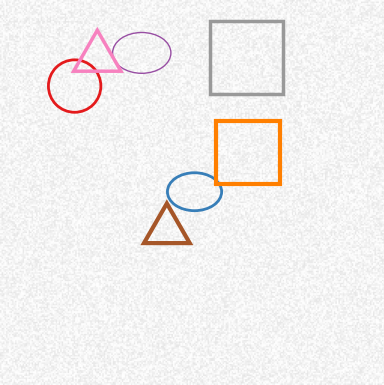[{"shape": "circle", "thickness": 2, "radius": 0.34, "center": [0.194, 0.776]}, {"shape": "oval", "thickness": 2, "radius": 0.35, "center": [0.505, 0.502]}, {"shape": "oval", "thickness": 1, "radius": 0.38, "center": [0.368, 0.863]}, {"shape": "square", "thickness": 3, "radius": 0.41, "center": [0.644, 0.604]}, {"shape": "triangle", "thickness": 3, "radius": 0.34, "center": [0.433, 0.403]}, {"shape": "triangle", "thickness": 2.5, "radius": 0.35, "center": [0.253, 0.851]}, {"shape": "square", "thickness": 2.5, "radius": 0.47, "center": [0.641, 0.851]}]